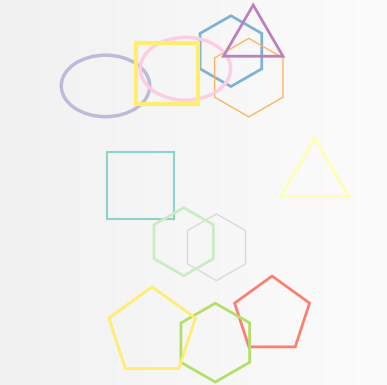[{"shape": "square", "thickness": 1.5, "radius": 0.43, "center": [0.362, 0.518]}, {"shape": "triangle", "thickness": 2, "radius": 0.51, "center": [0.812, 0.54]}, {"shape": "oval", "thickness": 2.5, "radius": 0.57, "center": [0.272, 0.777]}, {"shape": "pentagon", "thickness": 2, "radius": 0.51, "center": [0.702, 0.181]}, {"shape": "hexagon", "thickness": 2, "radius": 0.46, "center": [0.596, 0.867]}, {"shape": "hexagon", "thickness": 1, "radius": 0.51, "center": [0.642, 0.798]}, {"shape": "hexagon", "thickness": 2, "radius": 0.51, "center": [0.556, 0.11]}, {"shape": "oval", "thickness": 2.5, "radius": 0.58, "center": [0.479, 0.821]}, {"shape": "hexagon", "thickness": 1, "radius": 0.43, "center": [0.559, 0.358]}, {"shape": "triangle", "thickness": 2, "radius": 0.44, "center": [0.653, 0.898]}, {"shape": "hexagon", "thickness": 2, "radius": 0.44, "center": [0.474, 0.372]}, {"shape": "pentagon", "thickness": 2, "radius": 0.59, "center": [0.393, 0.138]}, {"shape": "square", "thickness": 3, "radius": 0.4, "center": [0.431, 0.809]}]